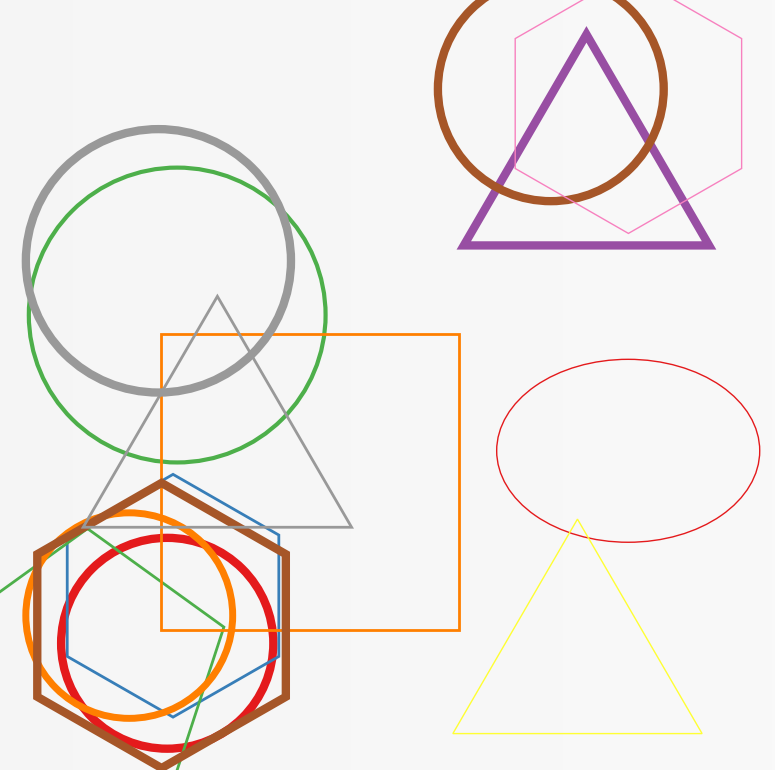[{"shape": "circle", "thickness": 3, "radius": 0.68, "center": [0.216, 0.165]}, {"shape": "oval", "thickness": 0.5, "radius": 0.85, "center": [0.811, 0.415]}, {"shape": "hexagon", "thickness": 1, "radius": 0.79, "center": [0.223, 0.226]}, {"shape": "pentagon", "thickness": 1, "radius": 0.93, "center": [0.113, 0.128]}, {"shape": "circle", "thickness": 1.5, "radius": 0.96, "center": [0.229, 0.591]}, {"shape": "triangle", "thickness": 3, "radius": 0.91, "center": [0.757, 0.773]}, {"shape": "square", "thickness": 1, "radius": 0.96, "center": [0.4, 0.374]}, {"shape": "circle", "thickness": 2.5, "radius": 0.67, "center": [0.167, 0.201]}, {"shape": "triangle", "thickness": 0.5, "radius": 0.93, "center": [0.745, 0.14]}, {"shape": "hexagon", "thickness": 3, "radius": 0.93, "center": [0.208, 0.188]}, {"shape": "circle", "thickness": 3, "radius": 0.73, "center": [0.711, 0.884]}, {"shape": "hexagon", "thickness": 0.5, "radius": 0.84, "center": [0.811, 0.866]}, {"shape": "triangle", "thickness": 1, "radius": 1.0, "center": [0.28, 0.415]}, {"shape": "circle", "thickness": 3, "radius": 0.86, "center": [0.204, 0.661]}]